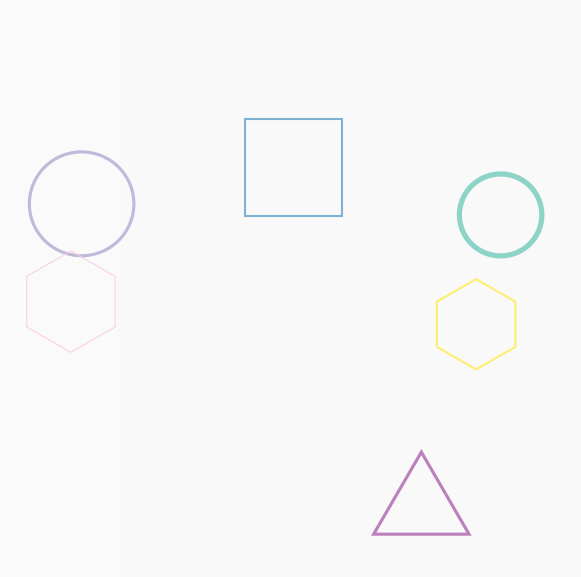[{"shape": "circle", "thickness": 2.5, "radius": 0.35, "center": [0.861, 0.627]}, {"shape": "circle", "thickness": 1.5, "radius": 0.45, "center": [0.14, 0.646]}, {"shape": "square", "thickness": 1, "radius": 0.42, "center": [0.504, 0.709]}, {"shape": "hexagon", "thickness": 0.5, "radius": 0.44, "center": [0.122, 0.477]}, {"shape": "triangle", "thickness": 1.5, "radius": 0.47, "center": [0.725, 0.122]}, {"shape": "hexagon", "thickness": 1, "radius": 0.39, "center": [0.819, 0.438]}]